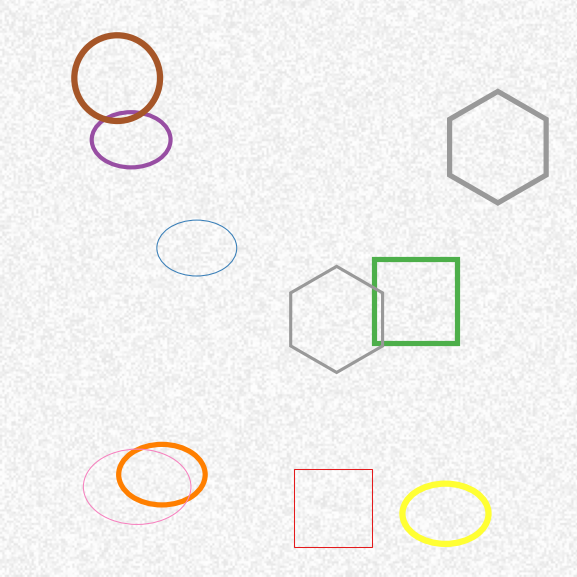[{"shape": "square", "thickness": 0.5, "radius": 0.34, "center": [0.577, 0.12]}, {"shape": "oval", "thickness": 0.5, "radius": 0.35, "center": [0.341, 0.57]}, {"shape": "square", "thickness": 2.5, "radius": 0.36, "center": [0.719, 0.478]}, {"shape": "oval", "thickness": 2, "radius": 0.34, "center": [0.227, 0.757]}, {"shape": "oval", "thickness": 2.5, "radius": 0.37, "center": [0.28, 0.177]}, {"shape": "oval", "thickness": 3, "radius": 0.37, "center": [0.771, 0.11]}, {"shape": "circle", "thickness": 3, "radius": 0.37, "center": [0.203, 0.864]}, {"shape": "oval", "thickness": 0.5, "radius": 0.47, "center": [0.238, 0.156]}, {"shape": "hexagon", "thickness": 1.5, "radius": 0.46, "center": [0.583, 0.446]}, {"shape": "hexagon", "thickness": 2.5, "radius": 0.48, "center": [0.862, 0.744]}]